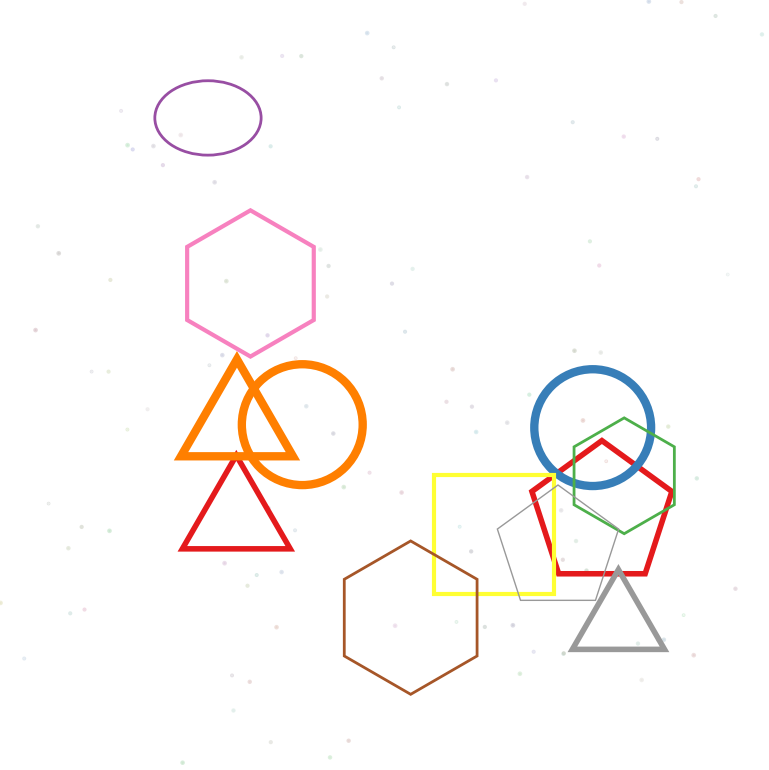[{"shape": "triangle", "thickness": 2, "radius": 0.4, "center": [0.307, 0.328]}, {"shape": "pentagon", "thickness": 2, "radius": 0.48, "center": [0.782, 0.332]}, {"shape": "circle", "thickness": 3, "radius": 0.38, "center": [0.77, 0.445]}, {"shape": "hexagon", "thickness": 1, "radius": 0.38, "center": [0.811, 0.382]}, {"shape": "oval", "thickness": 1, "radius": 0.35, "center": [0.27, 0.847]}, {"shape": "triangle", "thickness": 3, "radius": 0.42, "center": [0.308, 0.449]}, {"shape": "circle", "thickness": 3, "radius": 0.39, "center": [0.393, 0.448]}, {"shape": "square", "thickness": 1.5, "radius": 0.39, "center": [0.641, 0.306]}, {"shape": "hexagon", "thickness": 1, "radius": 0.5, "center": [0.533, 0.198]}, {"shape": "hexagon", "thickness": 1.5, "radius": 0.47, "center": [0.325, 0.632]}, {"shape": "triangle", "thickness": 2, "radius": 0.35, "center": [0.803, 0.191]}, {"shape": "pentagon", "thickness": 0.5, "radius": 0.41, "center": [0.725, 0.287]}]